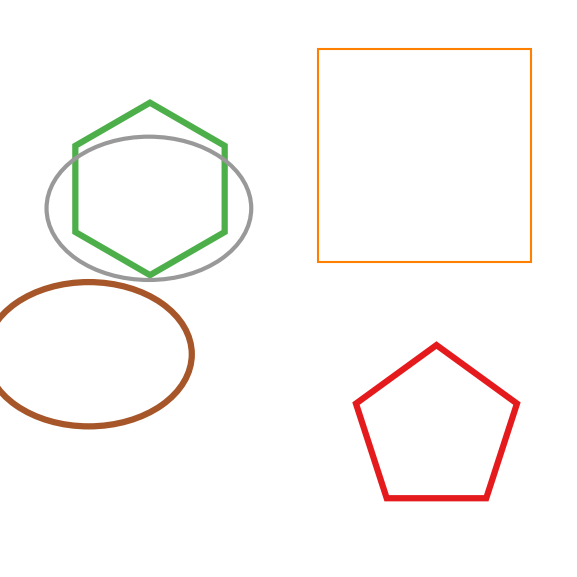[{"shape": "pentagon", "thickness": 3, "radius": 0.73, "center": [0.756, 0.255]}, {"shape": "hexagon", "thickness": 3, "radius": 0.75, "center": [0.26, 0.672]}, {"shape": "square", "thickness": 1, "radius": 0.92, "center": [0.736, 0.73]}, {"shape": "oval", "thickness": 3, "radius": 0.89, "center": [0.154, 0.386]}, {"shape": "oval", "thickness": 2, "radius": 0.89, "center": [0.258, 0.638]}]